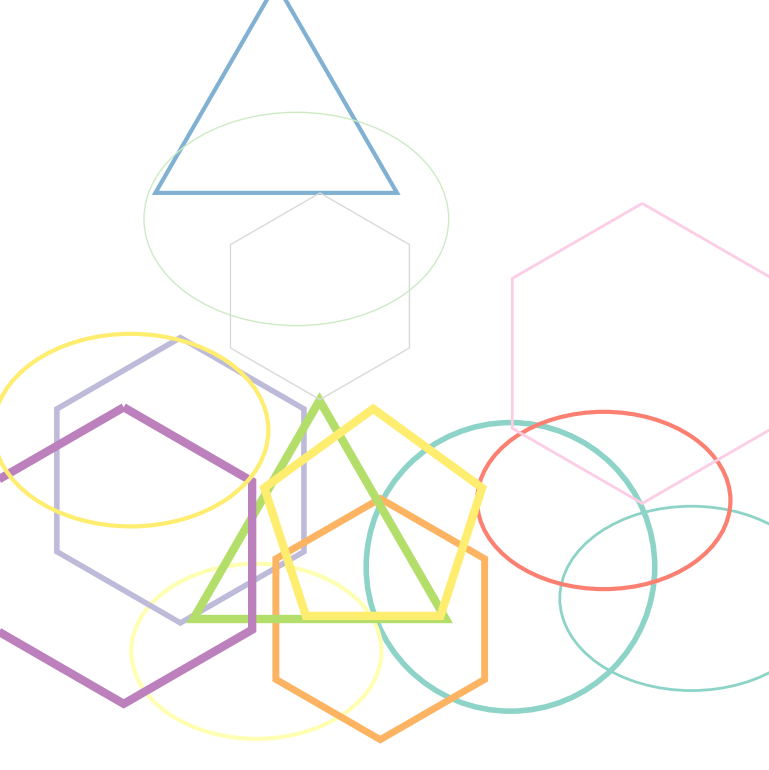[{"shape": "oval", "thickness": 1, "radius": 0.85, "center": [0.898, 0.223]}, {"shape": "circle", "thickness": 2, "radius": 0.94, "center": [0.663, 0.264]}, {"shape": "oval", "thickness": 1.5, "radius": 0.81, "center": [0.333, 0.154]}, {"shape": "hexagon", "thickness": 2, "radius": 0.93, "center": [0.234, 0.376]}, {"shape": "oval", "thickness": 1.5, "radius": 0.82, "center": [0.784, 0.35]}, {"shape": "triangle", "thickness": 1.5, "radius": 0.91, "center": [0.359, 0.84]}, {"shape": "hexagon", "thickness": 2.5, "radius": 0.78, "center": [0.494, 0.196]}, {"shape": "triangle", "thickness": 3, "radius": 0.95, "center": [0.415, 0.291]}, {"shape": "hexagon", "thickness": 1, "radius": 0.97, "center": [0.834, 0.541]}, {"shape": "hexagon", "thickness": 0.5, "radius": 0.67, "center": [0.416, 0.615]}, {"shape": "hexagon", "thickness": 3, "radius": 0.96, "center": [0.161, 0.279]}, {"shape": "oval", "thickness": 0.5, "radius": 0.99, "center": [0.385, 0.716]}, {"shape": "oval", "thickness": 1.5, "radius": 0.89, "center": [0.17, 0.441]}, {"shape": "pentagon", "thickness": 3, "radius": 0.74, "center": [0.485, 0.32]}]